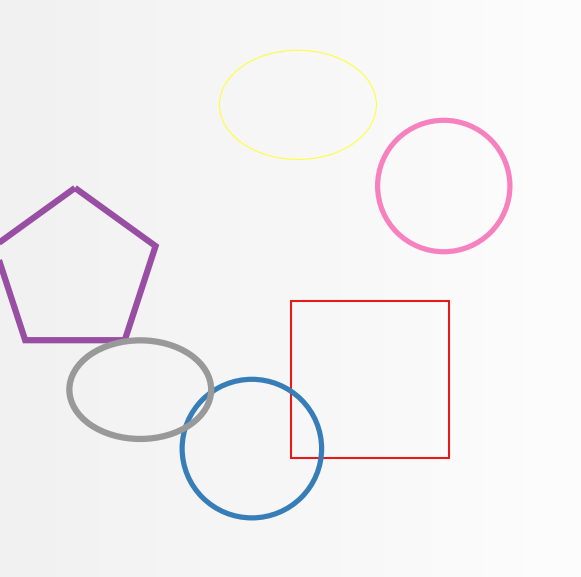[{"shape": "square", "thickness": 1, "radius": 0.68, "center": [0.636, 0.342]}, {"shape": "circle", "thickness": 2.5, "radius": 0.6, "center": [0.433, 0.222]}, {"shape": "pentagon", "thickness": 3, "radius": 0.73, "center": [0.129, 0.528]}, {"shape": "oval", "thickness": 0.5, "radius": 0.68, "center": [0.513, 0.818]}, {"shape": "circle", "thickness": 2.5, "radius": 0.57, "center": [0.763, 0.677]}, {"shape": "oval", "thickness": 3, "radius": 0.61, "center": [0.241, 0.324]}]